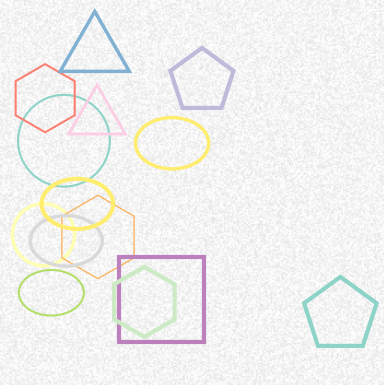[{"shape": "circle", "thickness": 1.5, "radius": 0.6, "center": [0.166, 0.634]}, {"shape": "pentagon", "thickness": 3, "radius": 0.5, "center": [0.884, 0.182]}, {"shape": "circle", "thickness": 2.5, "radius": 0.4, "center": [0.113, 0.39]}, {"shape": "pentagon", "thickness": 3, "radius": 0.43, "center": [0.525, 0.789]}, {"shape": "hexagon", "thickness": 1.5, "radius": 0.44, "center": [0.117, 0.745]}, {"shape": "triangle", "thickness": 2.5, "radius": 0.52, "center": [0.246, 0.866]}, {"shape": "hexagon", "thickness": 1, "radius": 0.54, "center": [0.254, 0.384]}, {"shape": "oval", "thickness": 1.5, "radius": 0.42, "center": [0.133, 0.24]}, {"shape": "triangle", "thickness": 2, "radius": 0.42, "center": [0.252, 0.695]}, {"shape": "oval", "thickness": 2.5, "radius": 0.47, "center": [0.172, 0.374]}, {"shape": "square", "thickness": 3, "radius": 0.55, "center": [0.419, 0.223]}, {"shape": "hexagon", "thickness": 3, "radius": 0.45, "center": [0.375, 0.216]}, {"shape": "oval", "thickness": 3, "radius": 0.47, "center": [0.201, 0.47]}, {"shape": "oval", "thickness": 2.5, "radius": 0.48, "center": [0.447, 0.628]}]